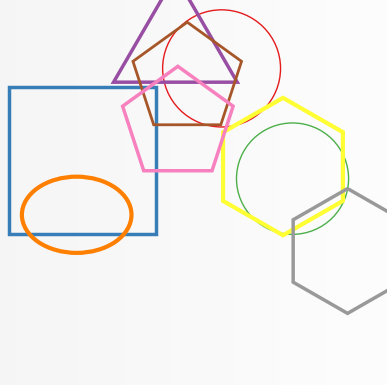[{"shape": "circle", "thickness": 1, "radius": 0.76, "center": [0.572, 0.822]}, {"shape": "square", "thickness": 2.5, "radius": 0.95, "center": [0.213, 0.584]}, {"shape": "circle", "thickness": 1, "radius": 0.72, "center": [0.755, 0.536]}, {"shape": "triangle", "thickness": 2.5, "radius": 0.92, "center": [0.453, 0.879]}, {"shape": "oval", "thickness": 3, "radius": 0.71, "center": [0.198, 0.442]}, {"shape": "hexagon", "thickness": 3, "radius": 0.89, "center": [0.73, 0.567]}, {"shape": "pentagon", "thickness": 2, "radius": 0.74, "center": [0.483, 0.795]}, {"shape": "pentagon", "thickness": 2.5, "radius": 0.75, "center": [0.459, 0.678]}, {"shape": "hexagon", "thickness": 2.5, "radius": 0.81, "center": [0.897, 0.348]}]